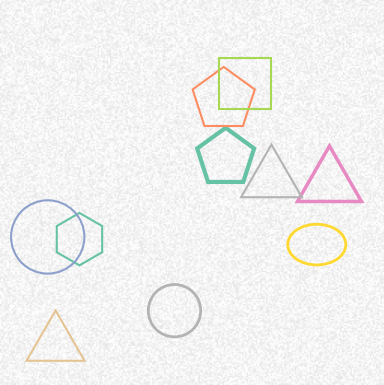[{"shape": "pentagon", "thickness": 3, "radius": 0.39, "center": [0.586, 0.59]}, {"shape": "hexagon", "thickness": 1.5, "radius": 0.34, "center": [0.206, 0.379]}, {"shape": "pentagon", "thickness": 1.5, "radius": 0.42, "center": [0.581, 0.741]}, {"shape": "circle", "thickness": 1.5, "radius": 0.48, "center": [0.124, 0.385]}, {"shape": "triangle", "thickness": 2.5, "radius": 0.48, "center": [0.856, 0.525]}, {"shape": "square", "thickness": 1.5, "radius": 0.33, "center": [0.636, 0.784]}, {"shape": "oval", "thickness": 2, "radius": 0.38, "center": [0.823, 0.365]}, {"shape": "triangle", "thickness": 1.5, "radius": 0.44, "center": [0.144, 0.106]}, {"shape": "triangle", "thickness": 1.5, "radius": 0.46, "center": [0.705, 0.533]}, {"shape": "circle", "thickness": 2, "radius": 0.34, "center": [0.453, 0.193]}]